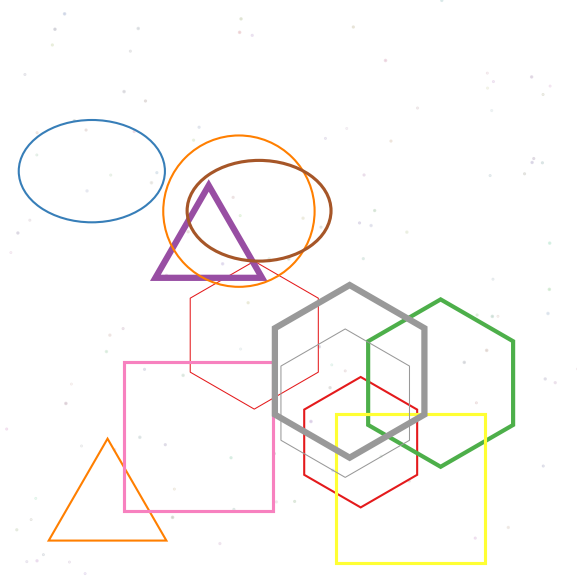[{"shape": "hexagon", "thickness": 1, "radius": 0.56, "center": [0.625, 0.233]}, {"shape": "hexagon", "thickness": 0.5, "radius": 0.64, "center": [0.44, 0.419]}, {"shape": "oval", "thickness": 1, "radius": 0.63, "center": [0.159, 0.703]}, {"shape": "hexagon", "thickness": 2, "radius": 0.72, "center": [0.763, 0.336]}, {"shape": "triangle", "thickness": 3, "radius": 0.53, "center": [0.361, 0.571]}, {"shape": "circle", "thickness": 1, "radius": 0.66, "center": [0.414, 0.634]}, {"shape": "triangle", "thickness": 1, "radius": 0.59, "center": [0.186, 0.122]}, {"shape": "square", "thickness": 1.5, "radius": 0.64, "center": [0.711, 0.154]}, {"shape": "oval", "thickness": 1.5, "radius": 0.62, "center": [0.449, 0.634]}, {"shape": "square", "thickness": 1.5, "radius": 0.65, "center": [0.344, 0.243]}, {"shape": "hexagon", "thickness": 3, "radius": 0.75, "center": [0.605, 0.356]}, {"shape": "hexagon", "thickness": 0.5, "radius": 0.64, "center": [0.598, 0.301]}]